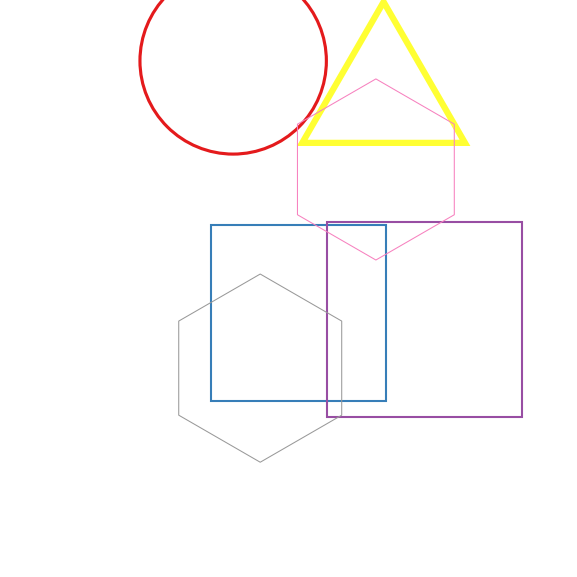[{"shape": "circle", "thickness": 1.5, "radius": 0.81, "center": [0.404, 0.894]}, {"shape": "square", "thickness": 1, "radius": 0.76, "center": [0.517, 0.457]}, {"shape": "square", "thickness": 1, "radius": 0.84, "center": [0.736, 0.446]}, {"shape": "triangle", "thickness": 3, "radius": 0.81, "center": [0.664, 0.833]}, {"shape": "hexagon", "thickness": 0.5, "radius": 0.78, "center": [0.651, 0.706]}, {"shape": "hexagon", "thickness": 0.5, "radius": 0.81, "center": [0.451, 0.362]}]